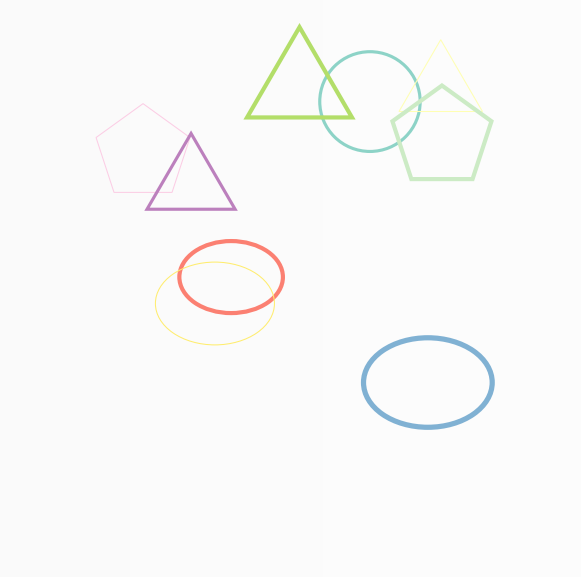[{"shape": "circle", "thickness": 1.5, "radius": 0.43, "center": [0.636, 0.823]}, {"shape": "triangle", "thickness": 0.5, "radius": 0.41, "center": [0.758, 0.848]}, {"shape": "oval", "thickness": 2, "radius": 0.45, "center": [0.398, 0.519]}, {"shape": "oval", "thickness": 2.5, "radius": 0.55, "center": [0.736, 0.337]}, {"shape": "triangle", "thickness": 2, "radius": 0.52, "center": [0.515, 0.848]}, {"shape": "pentagon", "thickness": 0.5, "radius": 0.42, "center": [0.246, 0.735]}, {"shape": "triangle", "thickness": 1.5, "radius": 0.44, "center": [0.329, 0.681]}, {"shape": "pentagon", "thickness": 2, "radius": 0.45, "center": [0.76, 0.761]}, {"shape": "oval", "thickness": 0.5, "radius": 0.51, "center": [0.37, 0.474]}]